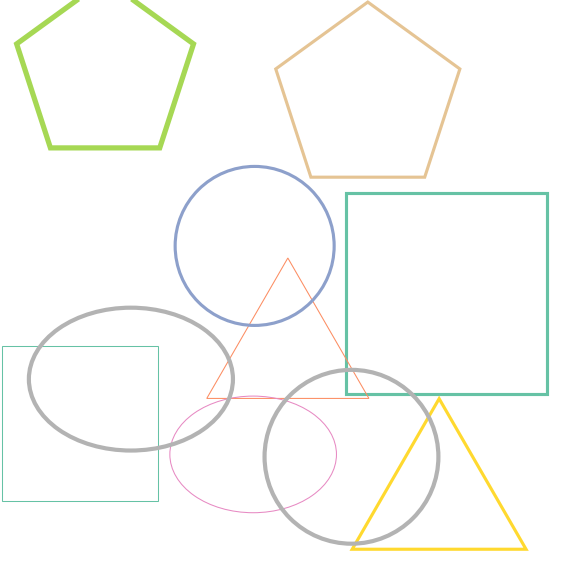[{"shape": "square", "thickness": 0.5, "radius": 0.67, "center": [0.138, 0.266]}, {"shape": "square", "thickness": 1.5, "radius": 0.87, "center": [0.773, 0.491]}, {"shape": "triangle", "thickness": 0.5, "radius": 0.81, "center": [0.498, 0.39]}, {"shape": "circle", "thickness": 1.5, "radius": 0.69, "center": [0.441, 0.573]}, {"shape": "oval", "thickness": 0.5, "radius": 0.72, "center": [0.438, 0.212]}, {"shape": "pentagon", "thickness": 2.5, "radius": 0.81, "center": [0.182, 0.873]}, {"shape": "triangle", "thickness": 1.5, "radius": 0.87, "center": [0.76, 0.135]}, {"shape": "pentagon", "thickness": 1.5, "radius": 0.84, "center": [0.637, 0.828]}, {"shape": "circle", "thickness": 2, "radius": 0.75, "center": [0.609, 0.208]}, {"shape": "oval", "thickness": 2, "radius": 0.88, "center": [0.227, 0.343]}]